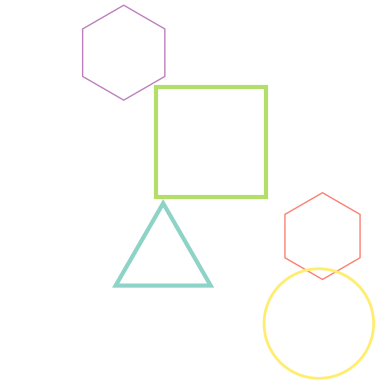[{"shape": "triangle", "thickness": 3, "radius": 0.71, "center": [0.424, 0.33]}, {"shape": "hexagon", "thickness": 1, "radius": 0.56, "center": [0.838, 0.387]}, {"shape": "square", "thickness": 3, "radius": 0.71, "center": [0.548, 0.631]}, {"shape": "hexagon", "thickness": 1, "radius": 0.62, "center": [0.321, 0.863]}, {"shape": "circle", "thickness": 2, "radius": 0.71, "center": [0.828, 0.16]}]